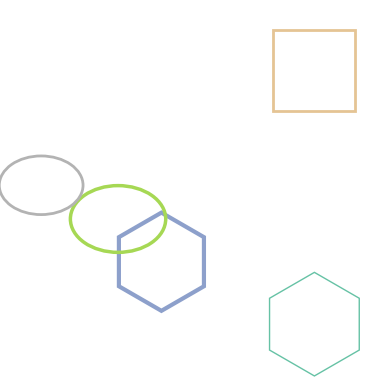[{"shape": "hexagon", "thickness": 1, "radius": 0.67, "center": [0.817, 0.158]}, {"shape": "hexagon", "thickness": 3, "radius": 0.64, "center": [0.419, 0.32]}, {"shape": "oval", "thickness": 2.5, "radius": 0.62, "center": [0.307, 0.431]}, {"shape": "square", "thickness": 2, "radius": 0.53, "center": [0.816, 0.817]}, {"shape": "oval", "thickness": 2, "radius": 0.54, "center": [0.107, 0.519]}]